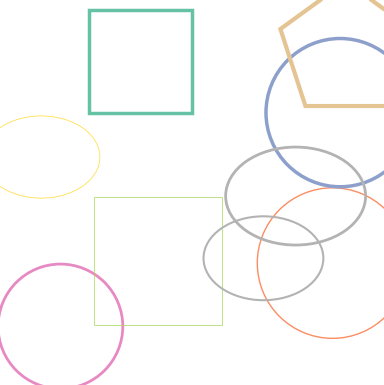[{"shape": "square", "thickness": 2.5, "radius": 0.67, "center": [0.366, 0.84]}, {"shape": "circle", "thickness": 1, "radius": 0.98, "center": [0.864, 0.317]}, {"shape": "circle", "thickness": 2.5, "radius": 0.96, "center": [0.883, 0.707]}, {"shape": "circle", "thickness": 2, "radius": 0.81, "center": [0.157, 0.152]}, {"shape": "square", "thickness": 0.5, "radius": 0.83, "center": [0.41, 0.323]}, {"shape": "oval", "thickness": 0.5, "radius": 0.76, "center": [0.107, 0.592]}, {"shape": "pentagon", "thickness": 3, "radius": 0.89, "center": [0.898, 0.869]}, {"shape": "oval", "thickness": 1.5, "radius": 0.78, "center": [0.684, 0.329]}, {"shape": "oval", "thickness": 2, "radius": 0.91, "center": [0.768, 0.491]}]